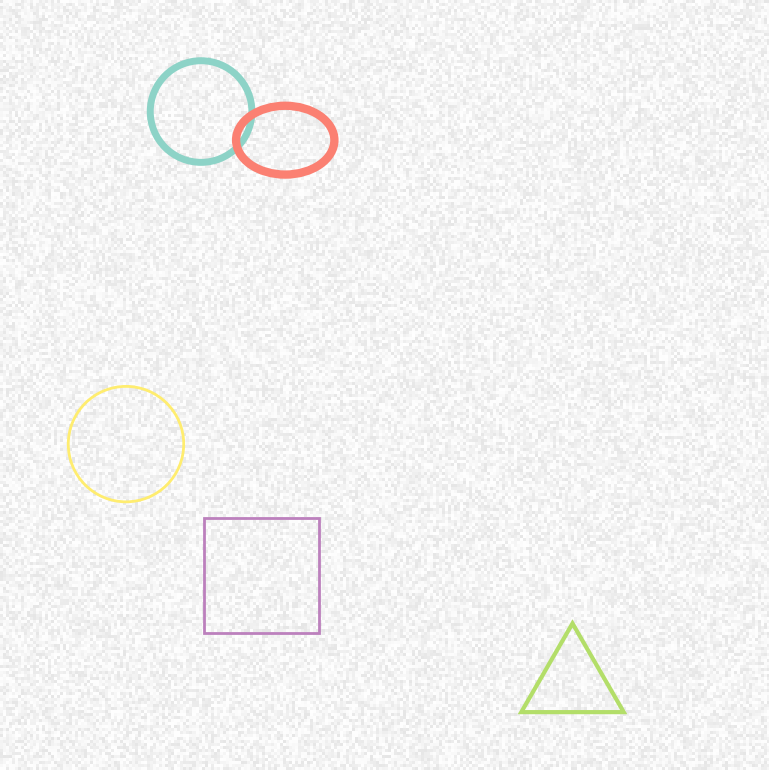[{"shape": "circle", "thickness": 2.5, "radius": 0.33, "center": [0.261, 0.855]}, {"shape": "oval", "thickness": 3, "radius": 0.32, "center": [0.37, 0.818]}, {"shape": "triangle", "thickness": 1.5, "radius": 0.38, "center": [0.744, 0.114]}, {"shape": "square", "thickness": 1, "radius": 0.37, "center": [0.34, 0.252]}, {"shape": "circle", "thickness": 1, "radius": 0.37, "center": [0.164, 0.423]}]